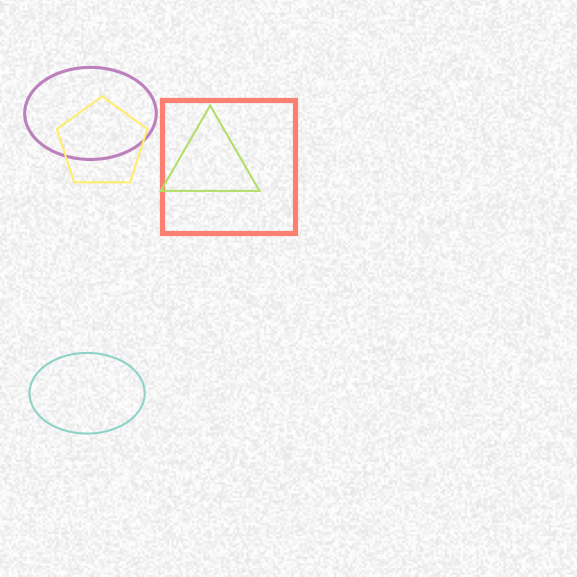[{"shape": "oval", "thickness": 1, "radius": 0.5, "center": [0.151, 0.318]}, {"shape": "square", "thickness": 2.5, "radius": 0.58, "center": [0.395, 0.711]}, {"shape": "triangle", "thickness": 1, "radius": 0.49, "center": [0.364, 0.718]}, {"shape": "oval", "thickness": 1.5, "radius": 0.57, "center": [0.157, 0.803]}, {"shape": "pentagon", "thickness": 1, "radius": 0.41, "center": [0.177, 0.75]}]